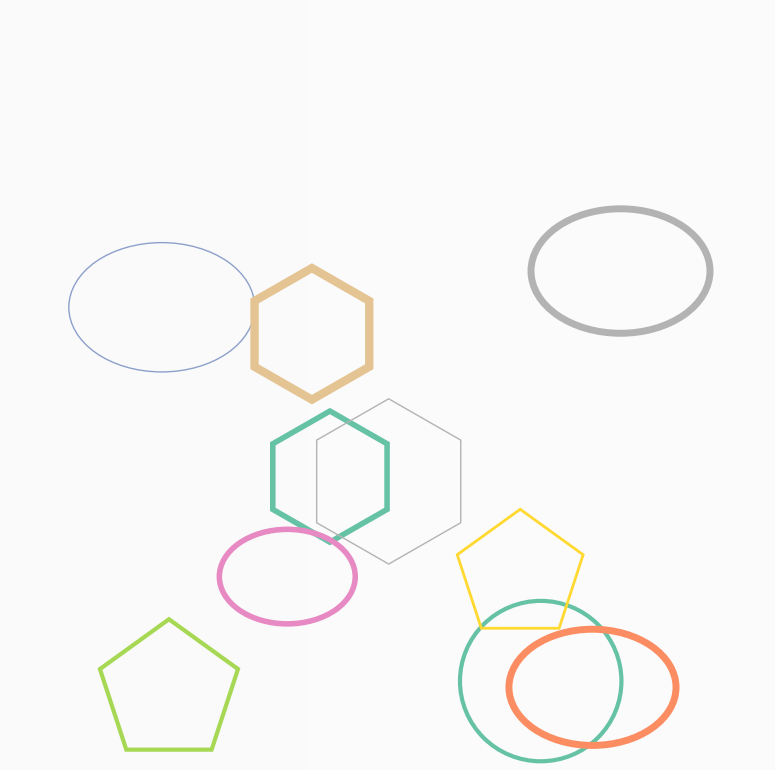[{"shape": "hexagon", "thickness": 2, "radius": 0.43, "center": [0.426, 0.381]}, {"shape": "circle", "thickness": 1.5, "radius": 0.52, "center": [0.698, 0.115]}, {"shape": "oval", "thickness": 2.5, "radius": 0.54, "center": [0.764, 0.107]}, {"shape": "oval", "thickness": 0.5, "radius": 0.6, "center": [0.209, 0.601]}, {"shape": "oval", "thickness": 2, "radius": 0.44, "center": [0.371, 0.251]}, {"shape": "pentagon", "thickness": 1.5, "radius": 0.47, "center": [0.218, 0.102]}, {"shape": "pentagon", "thickness": 1, "radius": 0.43, "center": [0.671, 0.253]}, {"shape": "hexagon", "thickness": 3, "radius": 0.43, "center": [0.402, 0.566]}, {"shape": "hexagon", "thickness": 0.5, "radius": 0.54, "center": [0.502, 0.375]}, {"shape": "oval", "thickness": 2.5, "radius": 0.58, "center": [0.801, 0.648]}]